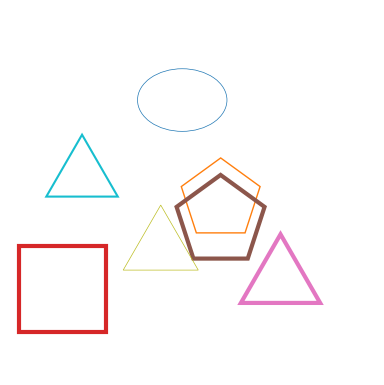[{"shape": "oval", "thickness": 0.5, "radius": 0.58, "center": [0.473, 0.74]}, {"shape": "pentagon", "thickness": 1, "radius": 0.54, "center": [0.573, 0.482]}, {"shape": "square", "thickness": 3, "radius": 0.56, "center": [0.162, 0.248]}, {"shape": "pentagon", "thickness": 3, "radius": 0.6, "center": [0.573, 0.425]}, {"shape": "triangle", "thickness": 3, "radius": 0.59, "center": [0.729, 0.273]}, {"shape": "triangle", "thickness": 0.5, "radius": 0.56, "center": [0.417, 0.355]}, {"shape": "triangle", "thickness": 1.5, "radius": 0.54, "center": [0.213, 0.543]}]